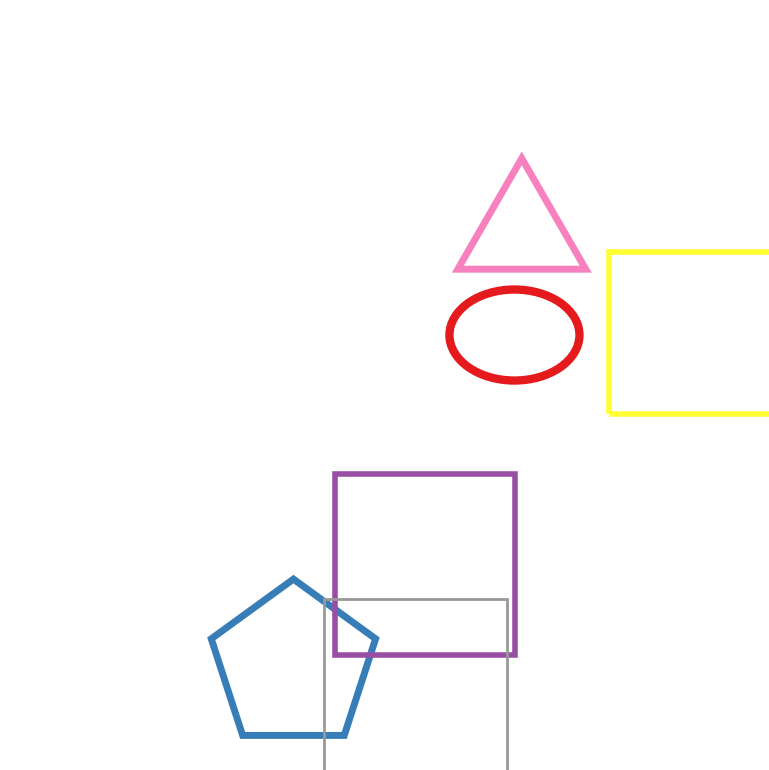[{"shape": "oval", "thickness": 3, "radius": 0.42, "center": [0.668, 0.565]}, {"shape": "pentagon", "thickness": 2.5, "radius": 0.56, "center": [0.381, 0.136]}, {"shape": "square", "thickness": 2, "radius": 0.58, "center": [0.552, 0.267]}, {"shape": "square", "thickness": 2, "radius": 0.53, "center": [0.896, 0.567]}, {"shape": "triangle", "thickness": 2.5, "radius": 0.48, "center": [0.678, 0.698]}, {"shape": "square", "thickness": 1, "radius": 0.6, "center": [0.54, 0.104]}]